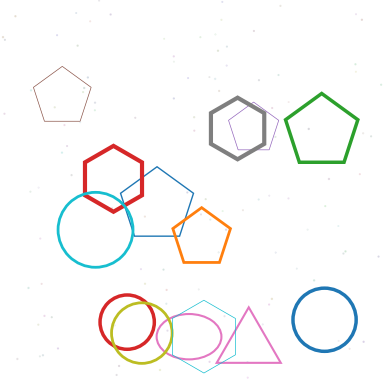[{"shape": "circle", "thickness": 2.5, "radius": 0.41, "center": [0.843, 0.169]}, {"shape": "pentagon", "thickness": 1, "radius": 0.5, "center": [0.408, 0.467]}, {"shape": "pentagon", "thickness": 2, "radius": 0.39, "center": [0.524, 0.382]}, {"shape": "pentagon", "thickness": 2.5, "radius": 0.49, "center": [0.836, 0.658]}, {"shape": "circle", "thickness": 2.5, "radius": 0.35, "center": [0.33, 0.163]}, {"shape": "hexagon", "thickness": 3, "radius": 0.43, "center": [0.295, 0.536]}, {"shape": "pentagon", "thickness": 0.5, "radius": 0.34, "center": [0.659, 0.666]}, {"shape": "pentagon", "thickness": 0.5, "radius": 0.39, "center": [0.162, 0.749]}, {"shape": "oval", "thickness": 1.5, "radius": 0.42, "center": [0.491, 0.125]}, {"shape": "triangle", "thickness": 1.5, "radius": 0.48, "center": [0.646, 0.106]}, {"shape": "hexagon", "thickness": 3, "radius": 0.4, "center": [0.617, 0.666]}, {"shape": "circle", "thickness": 2, "radius": 0.39, "center": [0.368, 0.135]}, {"shape": "hexagon", "thickness": 0.5, "radius": 0.47, "center": [0.53, 0.126]}, {"shape": "circle", "thickness": 2, "radius": 0.49, "center": [0.248, 0.403]}]